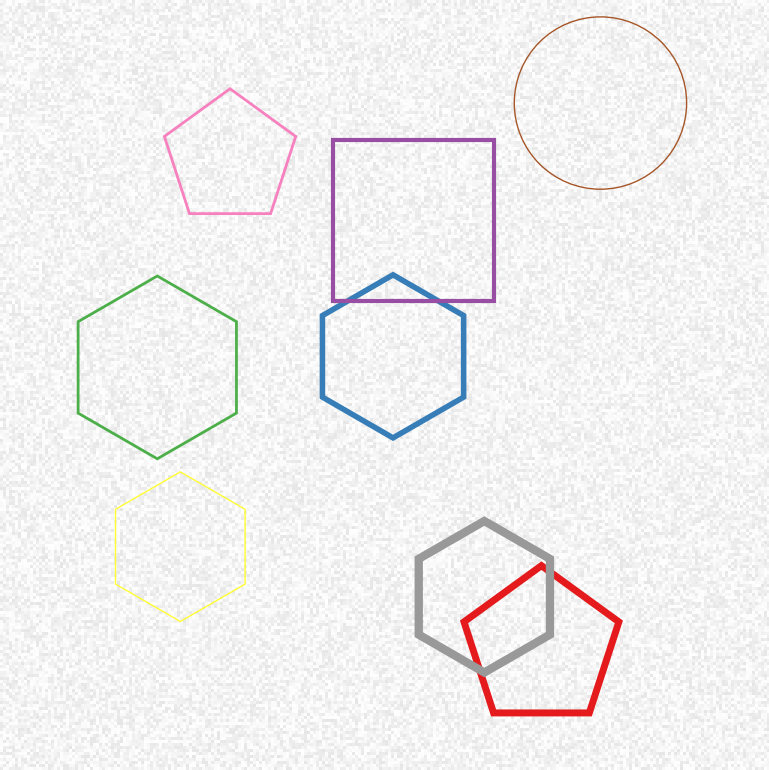[{"shape": "pentagon", "thickness": 2.5, "radius": 0.53, "center": [0.703, 0.16]}, {"shape": "hexagon", "thickness": 2, "radius": 0.53, "center": [0.51, 0.537]}, {"shape": "hexagon", "thickness": 1, "radius": 0.59, "center": [0.204, 0.523]}, {"shape": "square", "thickness": 1.5, "radius": 0.52, "center": [0.537, 0.714]}, {"shape": "hexagon", "thickness": 0.5, "radius": 0.49, "center": [0.234, 0.29]}, {"shape": "circle", "thickness": 0.5, "radius": 0.56, "center": [0.78, 0.866]}, {"shape": "pentagon", "thickness": 1, "radius": 0.45, "center": [0.299, 0.795]}, {"shape": "hexagon", "thickness": 3, "radius": 0.49, "center": [0.629, 0.225]}]